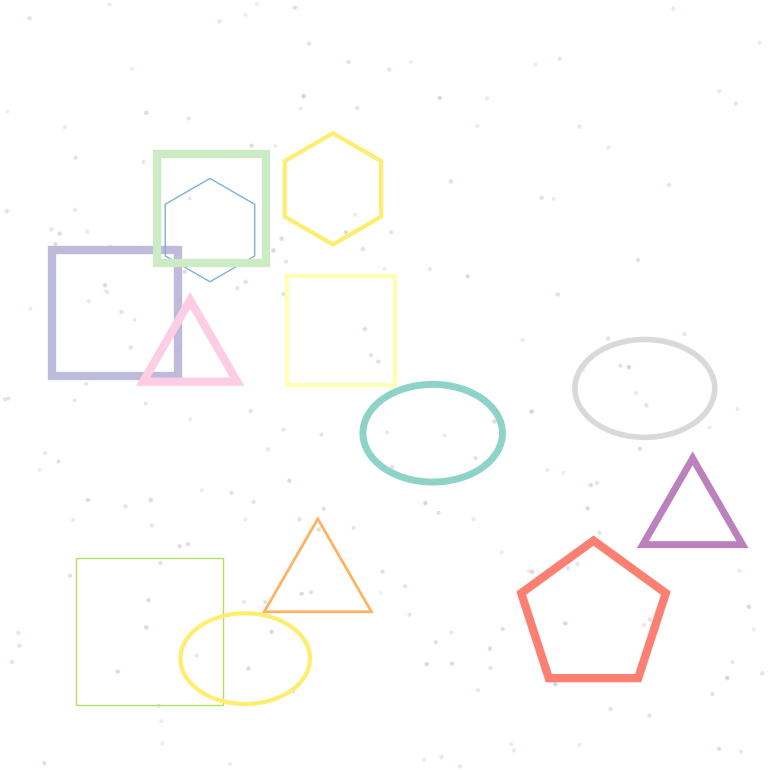[{"shape": "oval", "thickness": 2.5, "radius": 0.45, "center": [0.562, 0.437]}, {"shape": "square", "thickness": 1.5, "radius": 0.35, "center": [0.443, 0.571]}, {"shape": "square", "thickness": 3, "radius": 0.41, "center": [0.149, 0.594]}, {"shape": "pentagon", "thickness": 3, "radius": 0.49, "center": [0.771, 0.199]}, {"shape": "hexagon", "thickness": 0.5, "radius": 0.34, "center": [0.273, 0.701]}, {"shape": "triangle", "thickness": 1, "radius": 0.4, "center": [0.413, 0.246]}, {"shape": "square", "thickness": 0.5, "radius": 0.48, "center": [0.195, 0.18]}, {"shape": "triangle", "thickness": 3, "radius": 0.35, "center": [0.247, 0.54]}, {"shape": "oval", "thickness": 2, "radius": 0.45, "center": [0.837, 0.496]}, {"shape": "triangle", "thickness": 2.5, "radius": 0.37, "center": [0.9, 0.33]}, {"shape": "square", "thickness": 3, "radius": 0.36, "center": [0.275, 0.729]}, {"shape": "oval", "thickness": 1.5, "radius": 0.42, "center": [0.318, 0.145]}, {"shape": "hexagon", "thickness": 1.5, "radius": 0.36, "center": [0.432, 0.755]}]